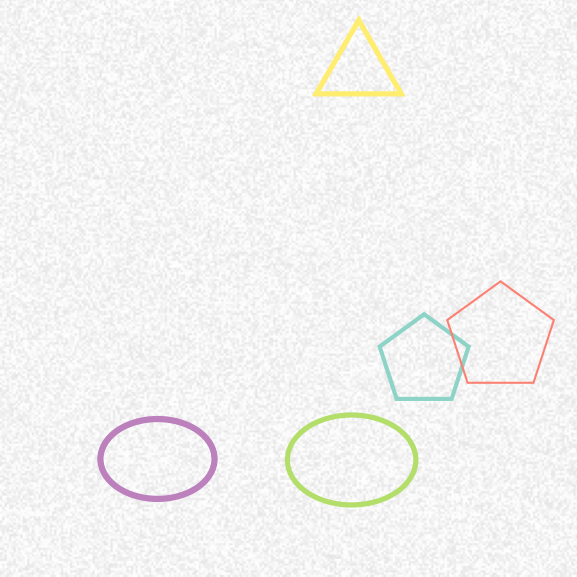[{"shape": "pentagon", "thickness": 2, "radius": 0.41, "center": [0.734, 0.374]}, {"shape": "pentagon", "thickness": 1, "radius": 0.49, "center": [0.867, 0.415]}, {"shape": "oval", "thickness": 2.5, "radius": 0.56, "center": [0.609, 0.203]}, {"shape": "oval", "thickness": 3, "radius": 0.49, "center": [0.273, 0.204]}, {"shape": "triangle", "thickness": 2.5, "radius": 0.43, "center": [0.621, 0.879]}]